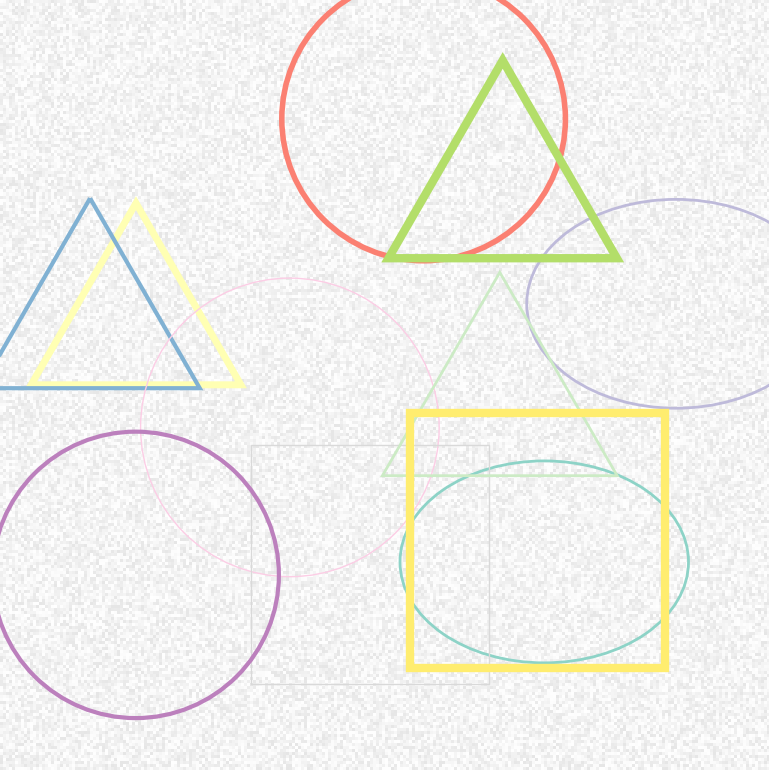[{"shape": "oval", "thickness": 1, "radius": 0.94, "center": [0.707, 0.27]}, {"shape": "triangle", "thickness": 2.5, "radius": 0.79, "center": [0.177, 0.579]}, {"shape": "oval", "thickness": 1, "radius": 0.97, "center": [0.878, 0.605]}, {"shape": "circle", "thickness": 2, "radius": 0.92, "center": [0.55, 0.846]}, {"shape": "triangle", "thickness": 1.5, "radius": 0.82, "center": [0.117, 0.578]}, {"shape": "triangle", "thickness": 3, "radius": 0.86, "center": [0.653, 0.75]}, {"shape": "circle", "thickness": 0.5, "radius": 0.97, "center": [0.376, 0.445]}, {"shape": "square", "thickness": 0.5, "radius": 0.77, "center": [0.481, 0.266]}, {"shape": "circle", "thickness": 1.5, "radius": 0.93, "center": [0.176, 0.253]}, {"shape": "triangle", "thickness": 1, "radius": 0.88, "center": [0.649, 0.47]}, {"shape": "square", "thickness": 3, "radius": 0.83, "center": [0.698, 0.298]}]